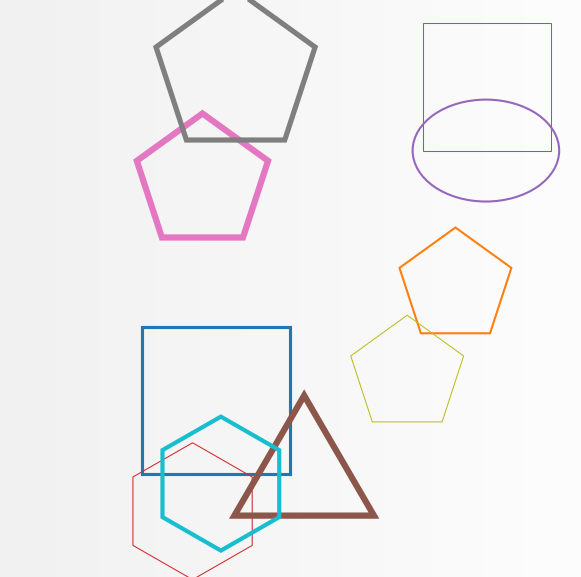[{"shape": "square", "thickness": 1.5, "radius": 0.64, "center": [0.372, 0.306]}, {"shape": "pentagon", "thickness": 1, "radius": 0.51, "center": [0.784, 0.504]}, {"shape": "square", "thickness": 0.5, "radius": 0.55, "center": [0.838, 0.848]}, {"shape": "hexagon", "thickness": 0.5, "radius": 0.59, "center": [0.331, 0.114]}, {"shape": "oval", "thickness": 1, "radius": 0.63, "center": [0.836, 0.738]}, {"shape": "triangle", "thickness": 3, "radius": 0.69, "center": [0.523, 0.176]}, {"shape": "pentagon", "thickness": 3, "radius": 0.59, "center": [0.348, 0.684]}, {"shape": "pentagon", "thickness": 2.5, "radius": 0.72, "center": [0.405, 0.873]}, {"shape": "pentagon", "thickness": 0.5, "radius": 0.51, "center": [0.701, 0.351]}, {"shape": "hexagon", "thickness": 2, "radius": 0.58, "center": [0.38, 0.162]}]